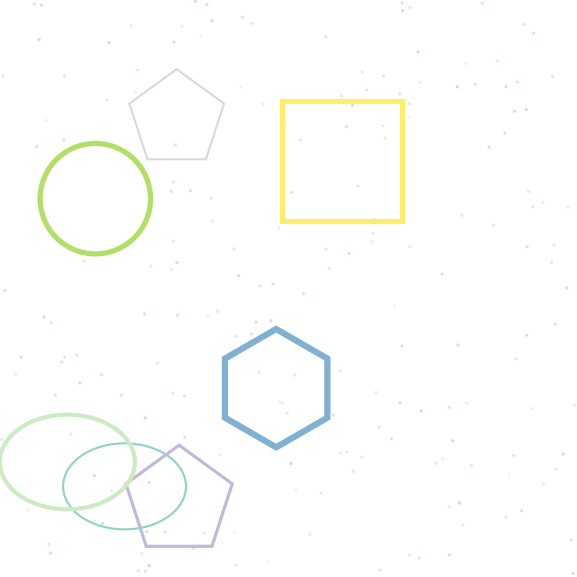[{"shape": "oval", "thickness": 1, "radius": 0.53, "center": [0.216, 0.157]}, {"shape": "pentagon", "thickness": 1.5, "radius": 0.48, "center": [0.31, 0.131]}, {"shape": "hexagon", "thickness": 3, "radius": 0.51, "center": [0.478, 0.327]}, {"shape": "circle", "thickness": 2.5, "radius": 0.48, "center": [0.165, 0.655]}, {"shape": "pentagon", "thickness": 1, "radius": 0.43, "center": [0.306, 0.793]}, {"shape": "oval", "thickness": 2, "radius": 0.59, "center": [0.117, 0.199]}, {"shape": "square", "thickness": 2.5, "radius": 0.52, "center": [0.593, 0.72]}]